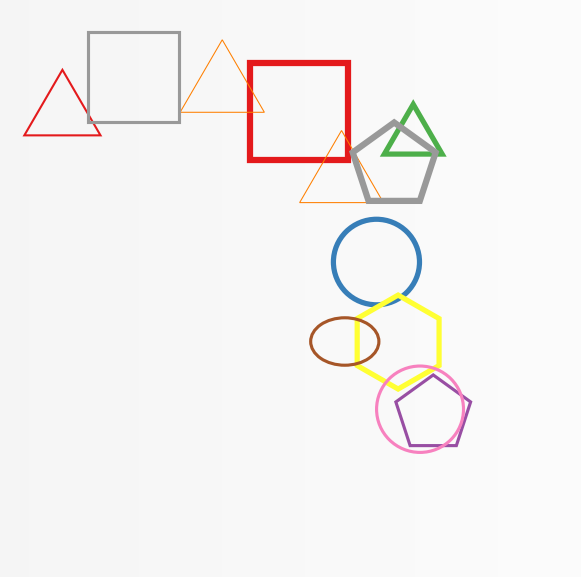[{"shape": "triangle", "thickness": 1, "radius": 0.38, "center": [0.107, 0.803]}, {"shape": "square", "thickness": 3, "radius": 0.42, "center": [0.514, 0.806]}, {"shape": "circle", "thickness": 2.5, "radius": 0.37, "center": [0.648, 0.545]}, {"shape": "triangle", "thickness": 2.5, "radius": 0.29, "center": [0.711, 0.761]}, {"shape": "pentagon", "thickness": 1.5, "radius": 0.34, "center": [0.745, 0.282]}, {"shape": "triangle", "thickness": 0.5, "radius": 0.42, "center": [0.588, 0.69]}, {"shape": "triangle", "thickness": 0.5, "radius": 0.42, "center": [0.382, 0.847]}, {"shape": "hexagon", "thickness": 2.5, "radius": 0.41, "center": [0.685, 0.407]}, {"shape": "oval", "thickness": 1.5, "radius": 0.29, "center": [0.593, 0.408]}, {"shape": "circle", "thickness": 1.5, "radius": 0.37, "center": [0.723, 0.291]}, {"shape": "square", "thickness": 1.5, "radius": 0.39, "center": [0.23, 0.866]}, {"shape": "pentagon", "thickness": 3, "radius": 0.38, "center": [0.678, 0.712]}]